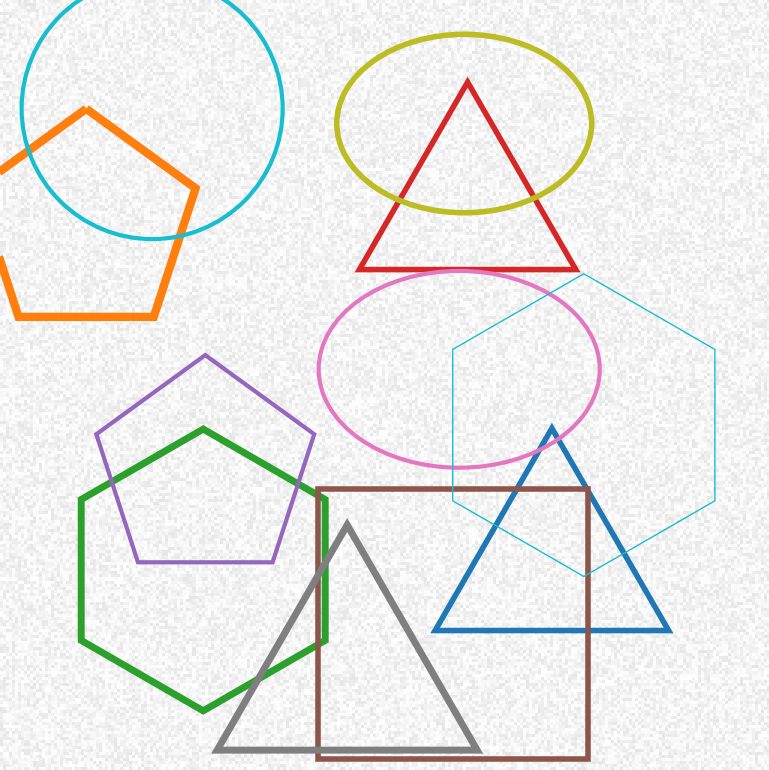[{"shape": "triangle", "thickness": 2, "radius": 0.88, "center": [0.717, 0.269]}, {"shape": "pentagon", "thickness": 3, "radius": 0.75, "center": [0.112, 0.709]}, {"shape": "hexagon", "thickness": 2.5, "radius": 0.91, "center": [0.264, 0.26]}, {"shape": "triangle", "thickness": 2, "radius": 0.81, "center": [0.607, 0.731]}, {"shape": "pentagon", "thickness": 1.5, "radius": 0.74, "center": [0.267, 0.39]}, {"shape": "square", "thickness": 2, "radius": 0.88, "center": [0.588, 0.19]}, {"shape": "oval", "thickness": 1.5, "radius": 0.91, "center": [0.596, 0.52]}, {"shape": "triangle", "thickness": 2.5, "radius": 0.97, "center": [0.451, 0.123]}, {"shape": "oval", "thickness": 2, "radius": 0.83, "center": [0.603, 0.84]}, {"shape": "hexagon", "thickness": 0.5, "radius": 0.98, "center": [0.758, 0.448]}, {"shape": "circle", "thickness": 1.5, "radius": 0.85, "center": [0.198, 0.859]}]